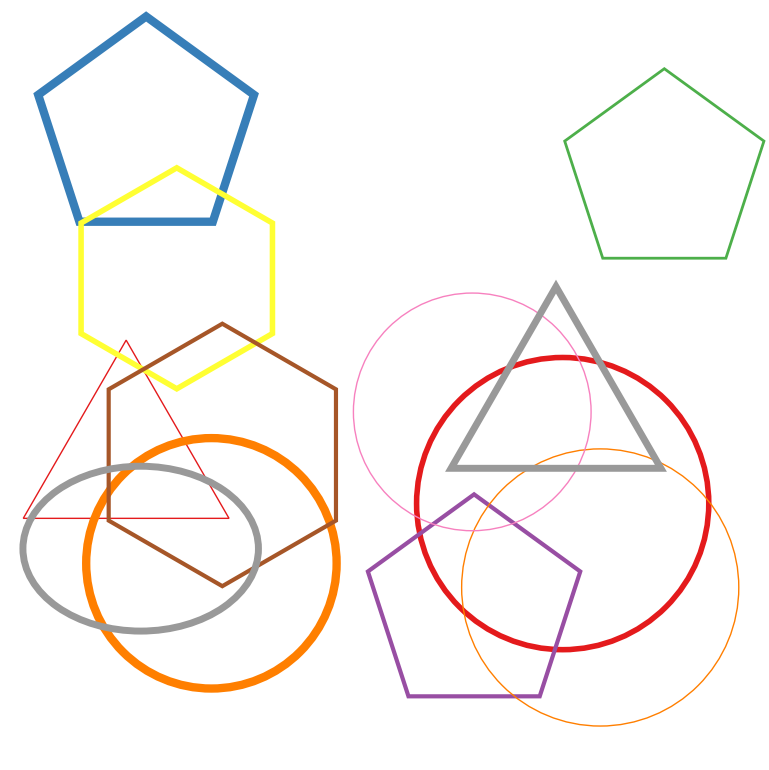[{"shape": "circle", "thickness": 2, "radius": 0.95, "center": [0.731, 0.346]}, {"shape": "triangle", "thickness": 0.5, "radius": 0.77, "center": [0.164, 0.404]}, {"shape": "pentagon", "thickness": 3, "radius": 0.74, "center": [0.19, 0.831]}, {"shape": "pentagon", "thickness": 1, "radius": 0.68, "center": [0.863, 0.775]}, {"shape": "pentagon", "thickness": 1.5, "radius": 0.72, "center": [0.616, 0.213]}, {"shape": "circle", "thickness": 3, "radius": 0.81, "center": [0.275, 0.268]}, {"shape": "circle", "thickness": 0.5, "radius": 0.9, "center": [0.78, 0.237]}, {"shape": "hexagon", "thickness": 2, "radius": 0.72, "center": [0.23, 0.639]}, {"shape": "hexagon", "thickness": 1.5, "radius": 0.85, "center": [0.289, 0.409]}, {"shape": "circle", "thickness": 0.5, "radius": 0.77, "center": [0.613, 0.465]}, {"shape": "triangle", "thickness": 2.5, "radius": 0.79, "center": [0.722, 0.47]}, {"shape": "oval", "thickness": 2.5, "radius": 0.76, "center": [0.183, 0.287]}]